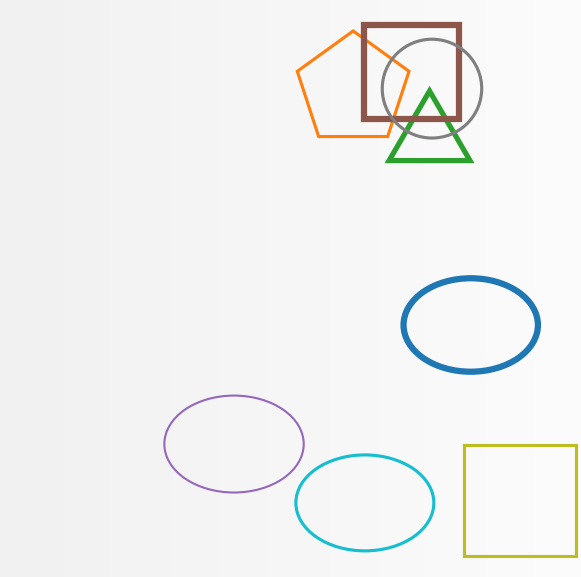[{"shape": "oval", "thickness": 3, "radius": 0.58, "center": [0.81, 0.436]}, {"shape": "pentagon", "thickness": 1.5, "radius": 0.51, "center": [0.608, 0.844]}, {"shape": "triangle", "thickness": 2.5, "radius": 0.4, "center": [0.739, 0.761]}, {"shape": "oval", "thickness": 1, "radius": 0.6, "center": [0.403, 0.23]}, {"shape": "square", "thickness": 3, "radius": 0.41, "center": [0.708, 0.874]}, {"shape": "circle", "thickness": 1.5, "radius": 0.43, "center": [0.743, 0.846]}, {"shape": "square", "thickness": 1.5, "radius": 0.48, "center": [0.895, 0.133]}, {"shape": "oval", "thickness": 1.5, "radius": 0.59, "center": [0.628, 0.128]}]